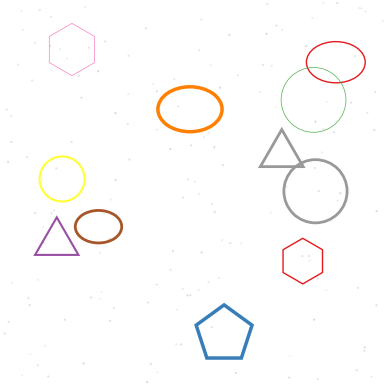[{"shape": "hexagon", "thickness": 1, "radius": 0.3, "center": [0.786, 0.322]}, {"shape": "oval", "thickness": 1, "radius": 0.38, "center": [0.872, 0.838]}, {"shape": "pentagon", "thickness": 2.5, "radius": 0.38, "center": [0.582, 0.132]}, {"shape": "circle", "thickness": 0.5, "radius": 0.42, "center": [0.814, 0.741]}, {"shape": "triangle", "thickness": 1.5, "radius": 0.33, "center": [0.147, 0.37]}, {"shape": "oval", "thickness": 2.5, "radius": 0.42, "center": [0.493, 0.716]}, {"shape": "circle", "thickness": 1.5, "radius": 0.29, "center": [0.161, 0.535]}, {"shape": "oval", "thickness": 2, "radius": 0.3, "center": [0.256, 0.411]}, {"shape": "hexagon", "thickness": 0.5, "radius": 0.34, "center": [0.187, 0.871]}, {"shape": "triangle", "thickness": 2, "radius": 0.32, "center": [0.732, 0.599]}, {"shape": "circle", "thickness": 2, "radius": 0.41, "center": [0.819, 0.503]}]